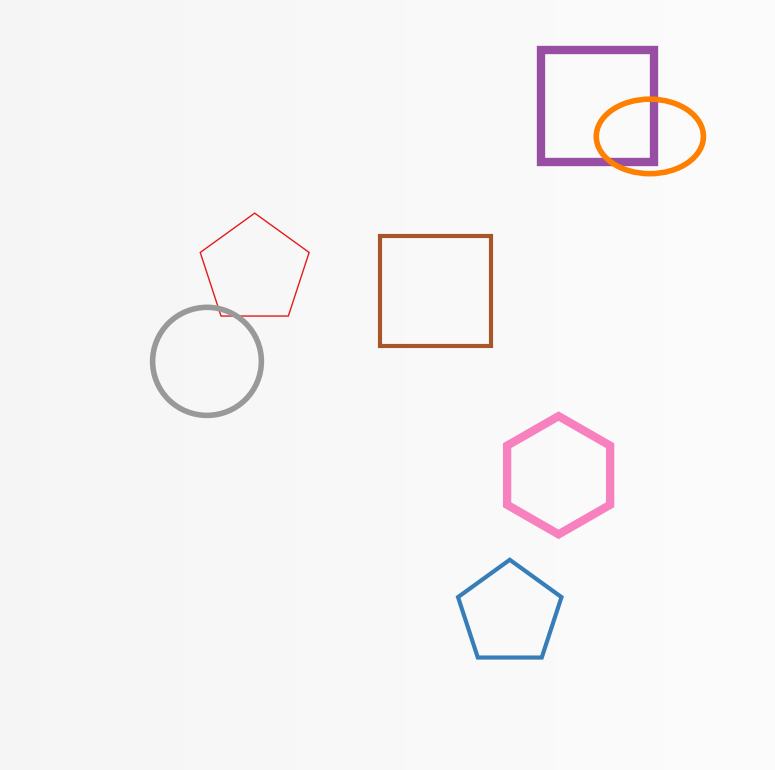[{"shape": "pentagon", "thickness": 0.5, "radius": 0.37, "center": [0.329, 0.649]}, {"shape": "pentagon", "thickness": 1.5, "radius": 0.35, "center": [0.658, 0.203]}, {"shape": "square", "thickness": 3, "radius": 0.36, "center": [0.771, 0.862]}, {"shape": "oval", "thickness": 2, "radius": 0.35, "center": [0.839, 0.823]}, {"shape": "square", "thickness": 1.5, "radius": 0.36, "center": [0.562, 0.622]}, {"shape": "hexagon", "thickness": 3, "radius": 0.38, "center": [0.721, 0.383]}, {"shape": "circle", "thickness": 2, "radius": 0.35, "center": [0.267, 0.531]}]